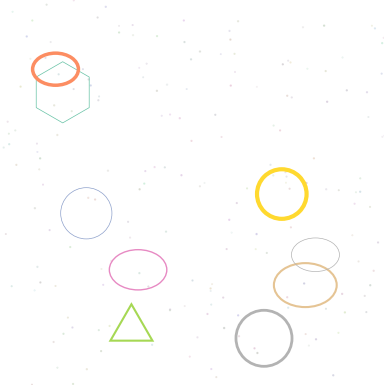[{"shape": "hexagon", "thickness": 0.5, "radius": 0.4, "center": [0.163, 0.76]}, {"shape": "oval", "thickness": 2.5, "radius": 0.3, "center": [0.144, 0.82]}, {"shape": "circle", "thickness": 0.5, "radius": 0.33, "center": [0.224, 0.446]}, {"shape": "oval", "thickness": 1, "radius": 0.37, "center": [0.359, 0.299]}, {"shape": "triangle", "thickness": 1.5, "radius": 0.32, "center": [0.341, 0.147]}, {"shape": "circle", "thickness": 3, "radius": 0.32, "center": [0.732, 0.496]}, {"shape": "oval", "thickness": 1.5, "radius": 0.41, "center": [0.793, 0.259]}, {"shape": "circle", "thickness": 2, "radius": 0.36, "center": [0.686, 0.121]}, {"shape": "oval", "thickness": 0.5, "radius": 0.31, "center": [0.819, 0.338]}]